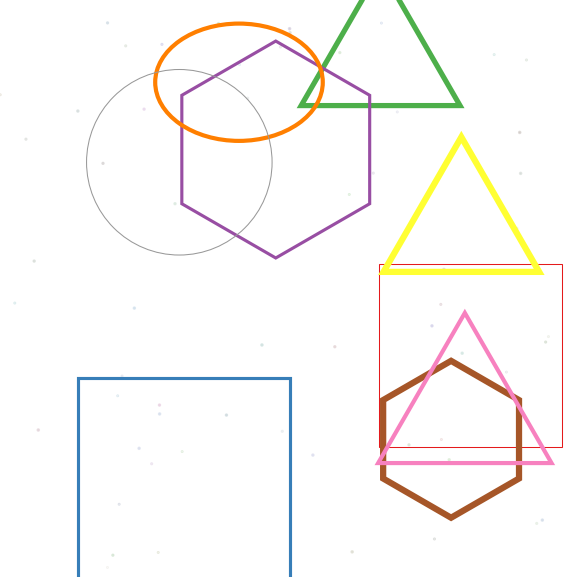[{"shape": "square", "thickness": 0.5, "radius": 0.79, "center": [0.815, 0.383]}, {"shape": "square", "thickness": 1.5, "radius": 0.91, "center": [0.319, 0.161]}, {"shape": "triangle", "thickness": 2.5, "radius": 0.79, "center": [0.659, 0.896]}, {"shape": "hexagon", "thickness": 1.5, "radius": 0.94, "center": [0.478, 0.74]}, {"shape": "oval", "thickness": 2, "radius": 0.73, "center": [0.414, 0.857]}, {"shape": "triangle", "thickness": 3, "radius": 0.78, "center": [0.799, 0.606]}, {"shape": "hexagon", "thickness": 3, "radius": 0.68, "center": [0.781, 0.238]}, {"shape": "triangle", "thickness": 2, "radius": 0.87, "center": [0.805, 0.284]}, {"shape": "circle", "thickness": 0.5, "radius": 0.8, "center": [0.31, 0.718]}]